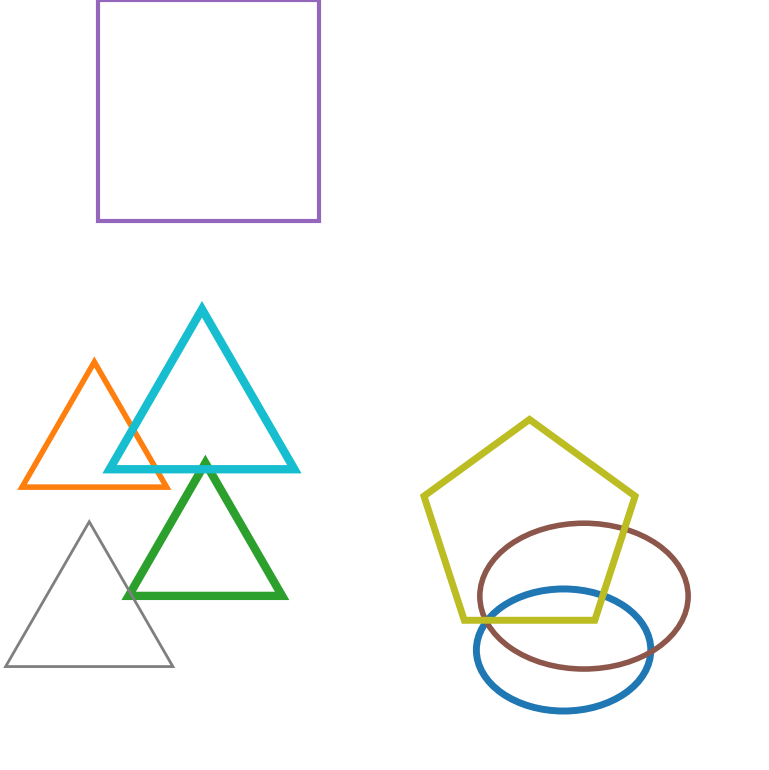[{"shape": "oval", "thickness": 2.5, "radius": 0.57, "center": [0.732, 0.156]}, {"shape": "triangle", "thickness": 2, "radius": 0.54, "center": [0.123, 0.422]}, {"shape": "triangle", "thickness": 3, "radius": 0.58, "center": [0.267, 0.284]}, {"shape": "square", "thickness": 1.5, "radius": 0.72, "center": [0.271, 0.856]}, {"shape": "oval", "thickness": 2, "radius": 0.68, "center": [0.758, 0.226]}, {"shape": "triangle", "thickness": 1, "radius": 0.63, "center": [0.116, 0.197]}, {"shape": "pentagon", "thickness": 2.5, "radius": 0.72, "center": [0.688, 0.311]}, {"shape": "triangle", "thickness": 3, "radius": 0.69, "center": [0.262, 0.46]}]